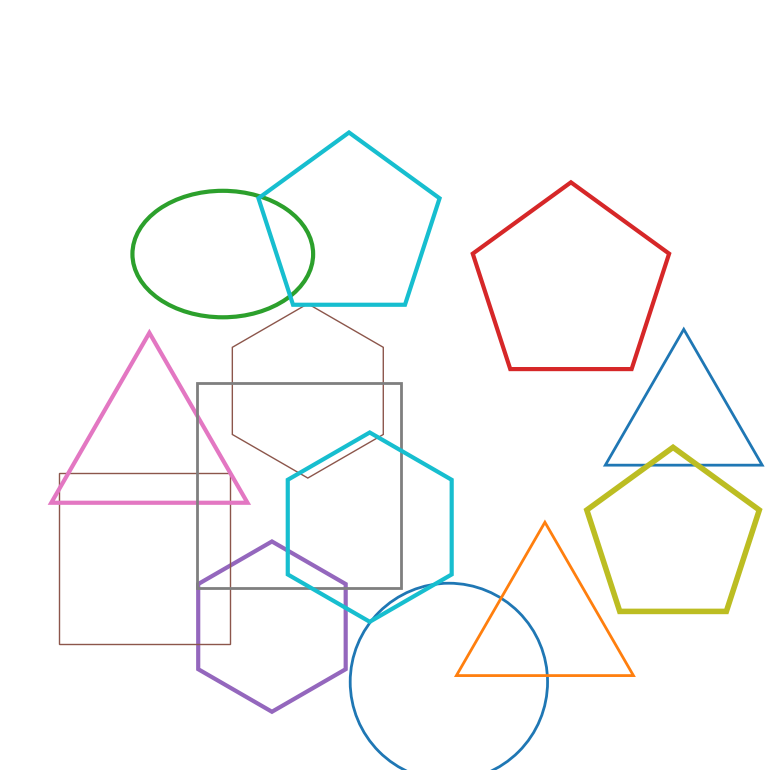[{"shape": "circle", "thickness": 1, "radius": 0.64, "center": [0.583, 0.114]}, {"shape": "triangle", "thickness": 1, "radius": 0.59, "center": [0.888, 0.455]}, {"shape": "triangle", "thickness": 1, "radius": 0.66, "center": [0.708, 0.189]}, {"shape": "oval", "thickness": 1.5, "radius": 0.59, "center": [0.289, 0.67]}, {"shape": "pentagon", "thickness": 1.5, "radius": 0.67, "center": [0.741, 0.629]}, {"shape": "hexagon", "thickness": 1.5, "radius": 0.55, "center": [0.353, 0.186]}, {"shape": "hexagon", "thickness": 0.5, "radius": 0.57, "center": [0.4, 0.492]}, {"shape": "square", "thickness": 0.5, "radius": 0.56, "center": [0.187, 0.275]}, {"shape": "triangle", "thickness": 1.5, "radius": 0.74, "center": [0.194, 0.421]}, {"shape": "square", "thickness": 1, "radius": 0.66, "center": [0.388, 0.369]}, {"shape": "pentagon", "thickness": 2, "radius": 0.59, "center": [0.874, 0.301]}, {"shape": "pentagon", "thickness": 1.5, "radius": 0.62, "center": [0.453, 0.704]}, {"shape": "hexagon", "thickness": 1.5, "radius": 0.61, "center": [0.48, 0.315]}]